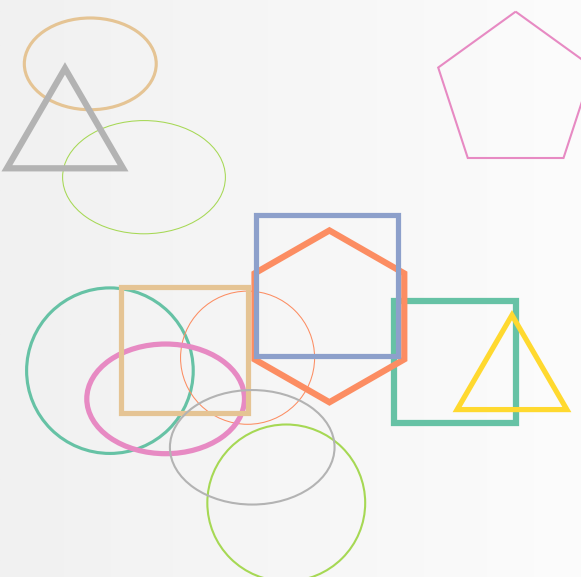[{"shape": "square", "thickness": 3, "radius": 0.53, "center": [0.783, 0.372]}, {"shape": "circle", "thickness": 1.5, "radius": 0.72, "center": [0.189, 0.357]}, {"shape": "hexagon", "thickness": 3, "radius": 0.74, "center": [0.567, 0.451]}, {"shape": "circle", "thickness": 0.5, "radius": 0.58, "center": [0.426, 0.38]}, {"shape": "square", "thickness": 2.5, "radius": 0.61, "center": [0.563, 0.505]}, {"shape": "oval", "thickness": 2.5, "radius": 0.68, "center": [0.285, 0.308]}, {"shape": "pentagon", "thickness": 1, "radius": 0.7, "center": [0.887, 0.839]}, {"shape": "circle", "thickness": 1, "radius": 0.68, "center": [0.492, 0.128]}, {"shape": "oval", "thickness": 0.5, "radius": 0.7, "center": [0.248, 0.692]}, {"shape": "triangle", "thickness": 2.5, "radius": 0.55, "center": [0.881, 0.344]}, {"shape": "oval", "thickness": 1.5, "radius": 0.57, "center": [0.155, 0.889]}, {"shape": "square", "thickness": 2.5, "radius": 0.55, "center": [0.317, 0.394]}, {"shape": "triangle", "thickness": 3, "radius": 0.58, "center": [0.112, 0.765]}, {"shape": "oval", "thickness": 1, "radius": 0.71, "center": [0.434, 0.225]}]